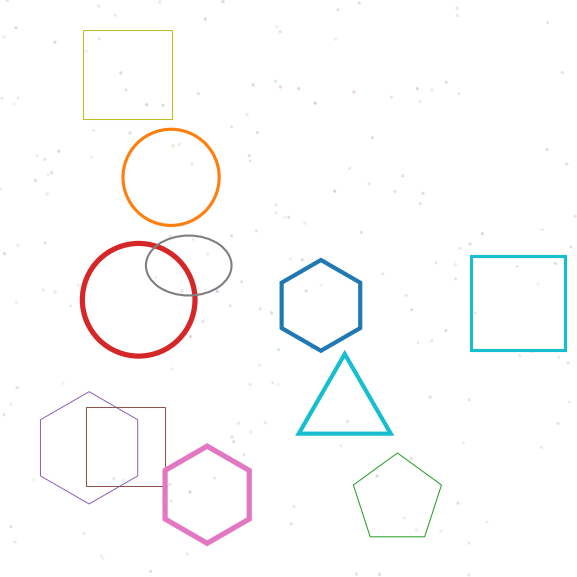[{"shape": "hexagon", "thickness": 2, "radius": 0.39, "center": [0.556, 0.47]}, {"shape": "circle", "thickness": 1.5, "radius": 0.42, "center": [0.296, 0.692]}, {"shape": "pentagon", "thickness": 0.5, "radius": 0.4, "center": [0.688, 0.134]}, {"shape": "circle", "thickness": 2.5, "radius": 0.49, "center": [0.24, 0.48]}, {"shape": "hexagon", "thickness": 0.5, "radius": 0.49, "center": [0.154, 0.224]}, {"shape": "square", "thickness": 0.5, "radius": 0.34, "center": [0.217, 0.226]}, {"shape": "hexagon", "thickness": 2.5, "radius": 0.42, "center": [0.359, 0.142]}, {"shape": "oval", "thickness": 1, "radius": 0.37, "center": [0.327, 0.539]}, {"shape": "square", "thickness": 0.5, "radius": 0.38, "center": [0.221, 0.87]}, {"shape": "square", "thickness": 1.5, "radius": 0.41, "center": [0.897, 0.475]}, {"shape": "triangle", "thickness": 2, "radius": 0.46, "center": [0.597, 0.294]}]